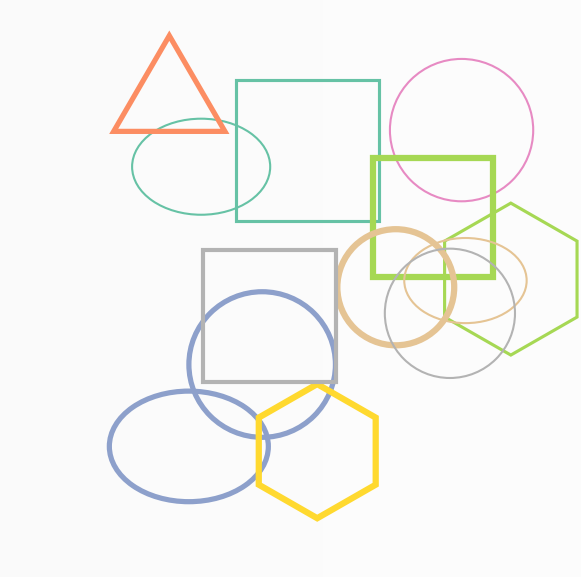[{"shape": "oval", "thickness": 1, "radius": 0.59, "center": [0.346, 0.71]}, {"shape": "square", "thickness": 1.5, "radius": 0.61, "center": [0.529, 0.738]}, {"shape": "triangle", "thickness": 2.5, "radius": 0.55, "center": [0.291, 0.827]}, {"shape": "oval", "thickness": 2.5, "radius": 0.68, "center": [0.325, 0.226]}, {"shape": "circle", "thickness": 2.5, "radius": 0.63, "center": [0.451, 0.368]}, {"shape": "circle", "thickness": 1, "radius": 0.62, "center": [0.794, 0.774]}, {"shape": "hexagon", "thickness": 1.5, "radius": 0.66, "center": [0.879, 0.516]}, {"shape": "square", "thickness": 3, "radius": 0.52, "center": [0.745, 0.623]}, {"shape": "hexagon", "thickness": 3, "radius": 0.58, "center": [0.546, 0.218]}, {"shape": "oval", "thickness": 1, "radius": 0.53, "center": [0.801, 0.513]}, {"shape": "circle", "thickness": 3, "radius": 0.5, "center": [0.681, 0.502]}, {"shape": "square", "thickness": 2, "radius": 0.57, "center": [0.464, 0.452]}, {"shape": "circle", "thickness": 1, "radius": 0.56, "center": [0.774, 0.457]}]